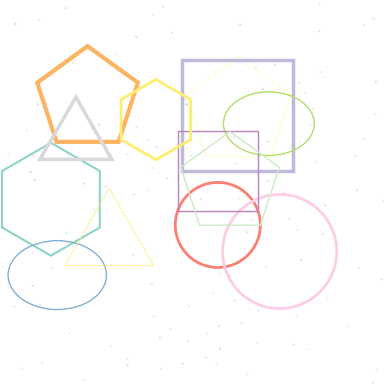[{"shape": "hexagon", "thickness": 1.5, "radius": 0.73, "center": [0.132, 0.482]}, {"shape": "pentagon", "thickness": 0.5, "radius": 0.72, "center": [0.62, 0.71]}, {"shape": "square", "thickness": 2.5, "radius": 0.72, "center": [0.618, 0.701]}, {"shape": "circle", "thickness": 2, "radius": 0.55, "center": [0.566, 0.416]}, {"shape": "oval", "thickness": 1, "radius": 0.64, "center": [0.149, 0.285]}, {"shape": "pentagon", "thickness": 3, "radius": 0.69, "center": [0.227, 0.743]}, {"shape": "oval", "thickness": 1, "radius": 0.59, "center": [0.698, 0.679]}, {"shape": "circle", "thickness": 2, "radius": 0.74, "center": [0.726, 0.347]}, {"shape": "triangle", "thickness": 2.5, "radius": 0.54, "center": [0.197, 0.64]}, {"shape": "square", "thickness": 1, "radius": 0.52, "center": [0.565, 0.555]}, {"shape": "pentagon", "thickness": 1, "radius": 0.67, "center": [0.597, 0.524]}, {"shape": "triangle", "thickness": 0.5, "radius": 0.67, "center": [0.284, 0.377]}, {"shape": "hexagon", "thickness": 2, "radius": 0.52, "center": [0.405, 0.689]}]